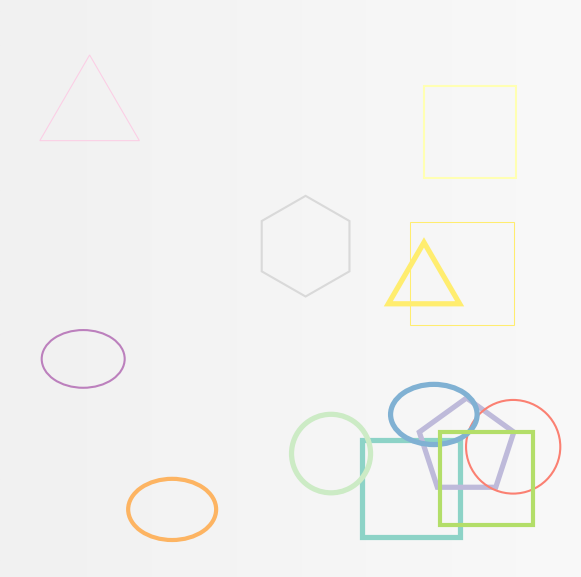[{"shape": "square", "thickness": 2.5, "radius": 0.42, "center": [0.707, 0.154]}, {"shape": "square", "thickness": 1, "radius": 0.39, "center": [0.809, 0.77]}, {"shape": "pentagon", "thickness": 2.5, "radius": 0.43, "center": [0.803, 0.225]}, {"shape": "circle", "thickness": 1, "radius": 0.41, "center": [0.883, 0.226]}, {"shape": "oval", "thickness": 2.5, "radius": 0.37, "center": [0.746, 0.281]}, {"shape": "oval", "thickness": 2, "radius": 0.38, "center": [0.296, 0.117]}, {"shape": "square", "thickness": 2, "radius": 0.4, "center": [0.837, 0.171]}, {"shape": "triangle", "thickness": 0.5, "radius": 0.49, "center": [0.154, 0.805]}, {"shape": "hexagon", "thickness": 1, "radius": 0.44, "center": [0.526, 0.573]}, {"shape": "oval", "thickness": 1, "radius": 0.36, "center": [0.143, 0.378]}, {"shape": "circle", "thickness": 2.5, "radius": 0.34, "center": [0.57, 0.214]}, {"shape": "square", "thickness": 0.5, "radius": 0.45, "center": [0.795, 0.525]}, {"shape": "triangle", "thickness": 2.5, "radius": 0.35, "center": [0.729, 0.509]}]